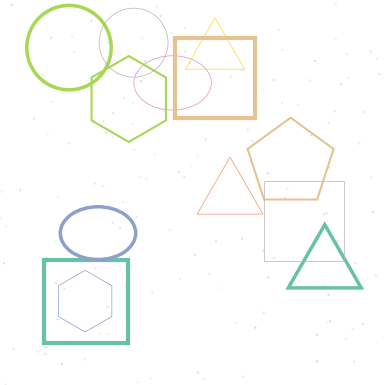[{"shape": "square", "thickness": 3, "radius": 0.54, "center": [0.224, 0.217]}, {"shape": "triangle", "thickness": 2.5, "radius": 0.55, "center": [0.844, 0.307]}, {"shape": "triangle", "thickness": 0.5, "radius": 0.49, "center": [0.597, 0.493]}, {"shape": "oval", "thickness": 2.5, "radius": 0.49, "center": [0.255, 0.394]}, {"shape": "hexagon", "thickness": 0.5, "radius": 0.4, "center": [0.221, 0.218]}, {"shape": "oval", "thickness": 0.5, "radius": 0.5, "center": [0.448, 0.785]}, {"shape": "hexagon", "thickness": 1.5, "radius": 0.56, "center": [0.334, 0.743]}, {"shape": "circle", "thickness": 2.5, "radius": 0.55, "center": [0.179, 0.876]}, {"shape": "triangle", "thickness": 0.5, "radius": 0.44, "center": [0.558, 0.865]}, {"shape": "pentagon", "thickness": 1.5, "radius": 0.59, "center": [0.755, 0.577]}, {"shape": "square", "thickness": 3, "radius": 0.52, "center": [0.558, 0.798]}, {"shape": "square", "thickness": 0.5, "radius": 0.52, "center": [0.79, 0.426]}, {"shape": "circle", "thickness": 0.5, "radius": 0.45, "center": [0.347, 0.889]}]